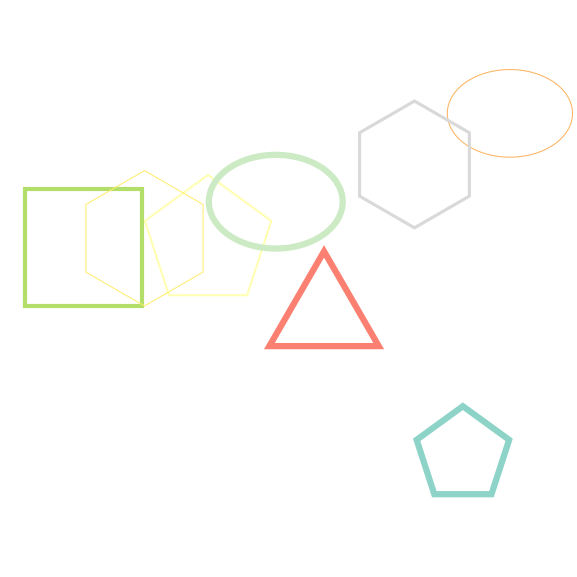[{"shape": "pentagon", "thickness": 3, "radius": 0.42, "center": [0.802, 0.212]}, {"shape": "pentagon", "thickness": 1, "radius": 0.58, "center": [0.36, 0.581]}, {"shape": "triangle", "thickness": 3, "radius": 0.55, "center": [0.561, 0.454]}, {"shape": "oval", "thickness": 0.5, "radius": 0.54, "center": [0.883, 0.803]}, {"shape": "square", "thickness": 2, "radius": 0.51, "center": [0.144, 0.57]}, {"shape": "hexagon", "thickness": 1.5, "radius": 0.55, "center": [0.718, 0.714]}, {"shape": "oval", "thickness": 3, "radius": 0.58, "center": [0.478, 0.65]}, {"shape": "hexagon", "thickness": 0.5, "radius": 0.59, "center": [0.25, 0.587]}]